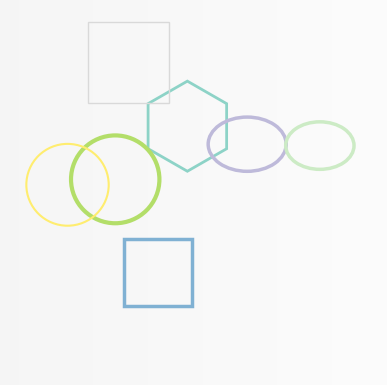[{"shape": "hexagon", "thickness": 2, "radius": 0.59, "center": [0.484, 0.672]}, {"shape": "oval", "thickness": 2.5, "radius": 0.5, "center": [0.638, 0.625]}, {"shape": "square", "thickness": 2.5, "radius": 0.44, "center": [0.408, 0.293]}, {"shape": "circle", "thickness": 3, "radius": 0.57, "center": [0.297, 0.534]}, {"shape": "square", "thickness": 1, "radius": 0.53, "center": [0.332, 0.838]}, {"shape": "oval", "thickness": 2.5, "radius": 0.44, "center": [0.825, 0.622]}, {"shape": "circle", "thickness": 1.5, "radius": 0.53, "center": [0.174, 0.52]}]